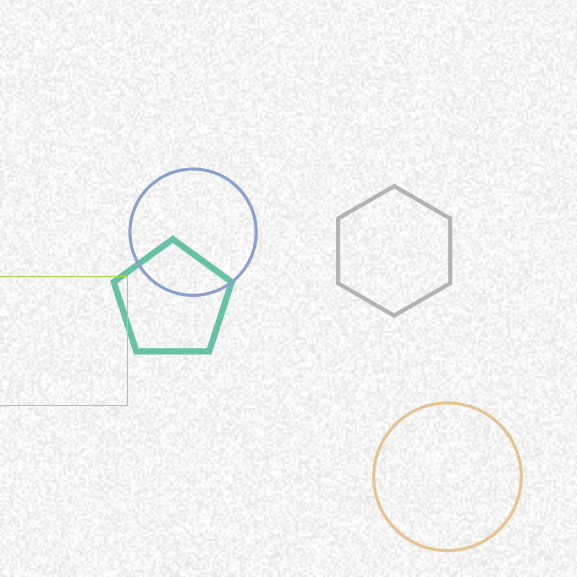[{"shape": "pentagon", "thickness": 3, "radius": 0.54, "center": [0.299, 0.478]}, {"shape": "circle", "thickness": 1.5, "radius": 0.55, "center": [0.334, 0.597]}, {"shape": "square", "thickness": 0.5, "radius": 0.56, "center": [0.109, 0.41]}, {"shape": "circle", "thickness": 1.5, "radius": 0.64, "center": [0.775, 0.174]}, {"shape": "hexagon", "thickness": 2, "radius": 0.56, "center": [0.682, 0.565]}]